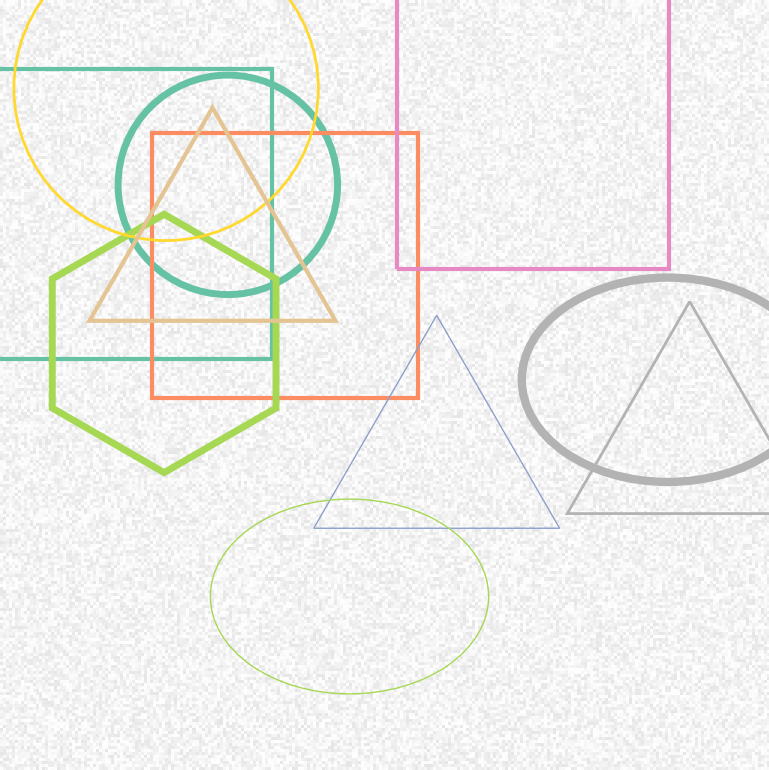[{"shape": "square", "thickness": 1.5, "radius": 0.94, "center": [0.166, 0.722]}, {"shape": "circle", "thickness": 2.5, "radius": 0.71, "center": [0.296, 0.76]}, {"shape": "square", "thickness": 1.5, "radius": 0.86, "center": [0.37, 0.655]}, {"shape": "triangle", "thickness": 0.5, "radius": 0.92, "center": [0.567, 0.406]}, {"shape": "square", "thickness": 1.5, "radius": 0.88, "center": [0.692, 0.827]}, {"shape": "oval", "thickness": 0.5, "radius": 0.9, "center": [0.454, 0.225]}, {"shape": "hexagon", "thickness": 2.5, "radius": 0.84, "center": [0.213, 0.554]}, {"shape": "circle", "thickness": 1, "radius": 0.99, "center": [0.216, 0.885]}, {"shape": "triangle", "thickness": 1.5, "radius": 0.92, "center": [0.276, 0.676]}, {"shape": "triangle", "thickness": 1, "radius": 0.92, "center": [0.896, 0.425]}, {"shape": "oval", "thickness": 3, "radius": 0.95, "center": [0.867, 0.507]}]